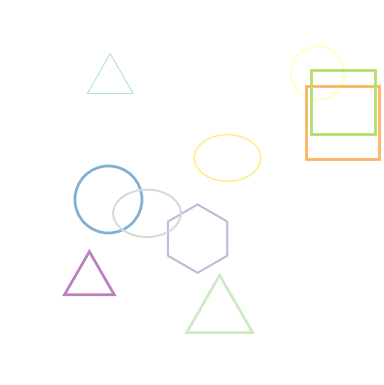[{"shape": "triangle", "thickness": 0.5, "radius": 0.34, "center": [0.286, 0.792]}, {"shape": "circle", "thickness": 1, "radius": 0.35, "center": [0.825, 0.81]}, {"shape": "hexagon", "thickness": 1.5, "radius": 0.44, "center": [0.513, 0.38]}, {"shape": "circle", "thickness": 2, "radius": 0.44, "center": [0.282, 0.482]}, {"shape": "square", "thickness": 2, "radius": 0.47, "center": [0.89, 0.682]}, {"shape": "square", "thickness": 2, "radius": 0.41, "center": [0.89, 0.735]}, {"shape": "oval", "thickness": 1.5, "radius": 0.44, "center": [0.382, 0.446]}, {"shape": "triangle", "thickness": 2, "radius": 0.37, "center": [0.232, 0.272]}, {"shape": "triangle", "thickness": 2, "radius": 0.5, "center": [0.571, 0.186]}, {"shape": "oval", "thickness": 1, "radius": 0.43, "center": [0.591, 0.59]}]